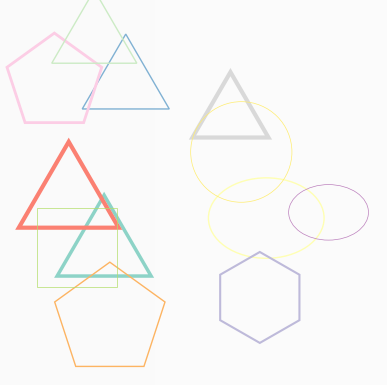[{"shape": "triangle", "thickness": 2.5, "radius": 0.7, "center": [0.269, 0.353]}, {"shape": "oval", "thickness": 1, "radius": 0.75, "center": [0.687, 0.434]}, {"shape": "hexagon", "thickness": 1.5, "radius": 0.59, "center": [0.67, 0.227]}, {"shape": "triangle", "thickness": 3, "radius": 0.74, "center": [0.177, 0.483]}, {"shape": "triangle", "thickness": 1, "radius": 0.65, "center": [0.325, 0.782]}, {"shape": "pentagon", "thickness": 1, "radius": 0.75, "center": [0.283, 0.169]}, {"shape": "square", "thickness": 0.5, "radius": 0.52, "center": [0.199, 0.357]}, {"shape": "pentagon", "thickness": 2, "radius": 0.64, "center": [0.14, 0.785]}, {"shape": "triangle", "thickness": 3, "radius": 0.57, "center": [0.595, 0.699]}, {"shape": "oval", "thickness": 0.5, "radius": 0.51, "center": [0.848, 0.448]}, {"shape": "triangle", "thickness": 1, "radius": 0.63, "center": [0.243, 0.899]}, {"shape": "circle", "thickness": 0.5, "radius": 0.65, "center": [0.623, 0.605]}]